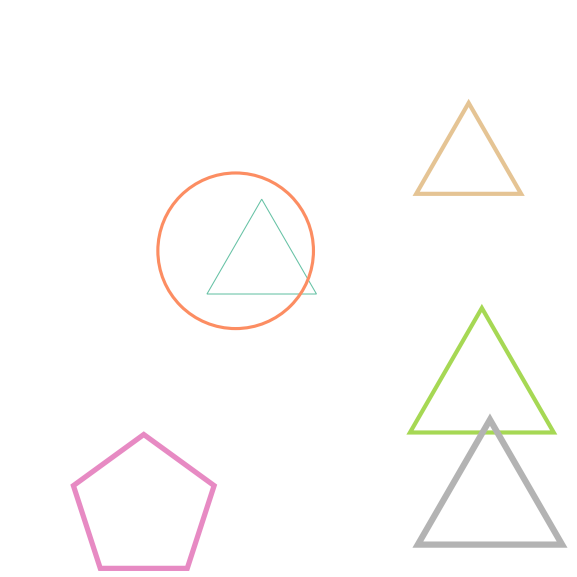[{"shape": "triangle", "thickness": 0.5, "radius": 0.55, "center": [0.453, 0.545]}, {"shape": "circle", "thickness": 1.5, "radius": 0.67, "center": [0.408, 0.565]}, {"shape": "pentagon", "thickness": 2.5, "radius": 0.64, "center": [0.249, 0.119]}, {"shape": "triangle", "thickness": 2, "radius": 0.72, "center": [0.834, 0.322]}, {"shape": "triangle", "thickness": 2, "radius": 0.52, "center": [0.812, 0.716]}, {"shape": "triangle", "thickness": 3, "radius": 0.72, "center": [0.848, 0.128]}]